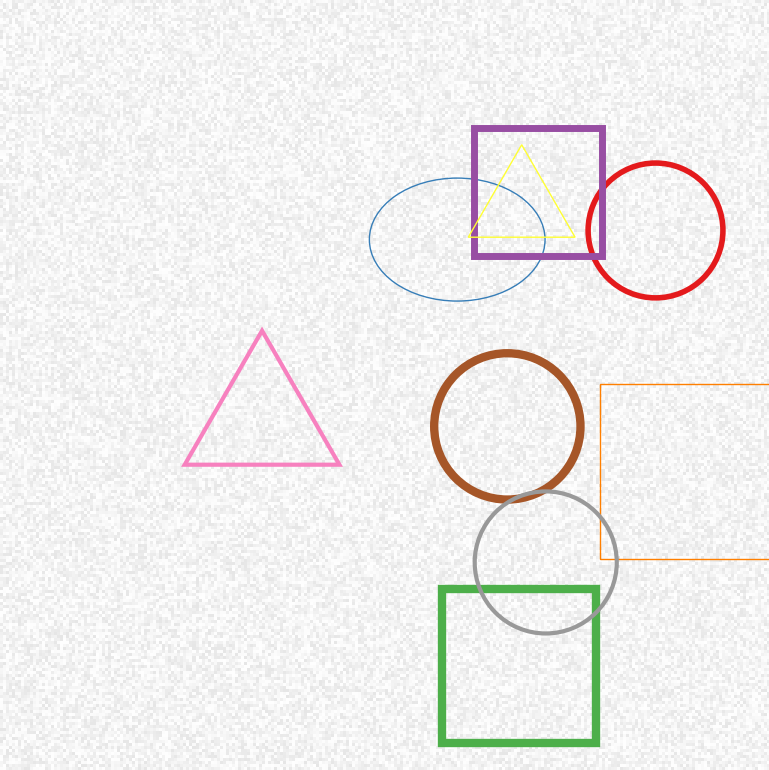[{"shape": "circle", "thickness": 2, "radius": 0.44, "center": [0.851, 0.701]}, {"shape": "oval", "thickness": 0.5, "radius": 0.57, "center": [0.594, 0.689]}, {"shape": "square", "thickness": 3, "radius": 0.5, "center": [0.674, 0.135]}, {"shape": "square", "thickness": 2.5, "radius": 0.42, "center": [0.698, 0.751]}, {"shape": "square", "thickness": 0.5, "radius": 0.57, "center": [0.892, 0.387]}, {"shape": "triangle", "thickness": 0.5, "radius": 0.4, "center": [0.678, 0.732]}, {"shape": "circle", "thickness": 3, "radius": 0.48, "center": [0.659, 0.446]}, {"shape": "triangle", "thickness": 1.5, "radius": 0.58, "center": [0.34, 0.454]}, {"shape": "circle", "thickness": 1.5, "radius": 0.46, "center": [0.709, 0.27]}]